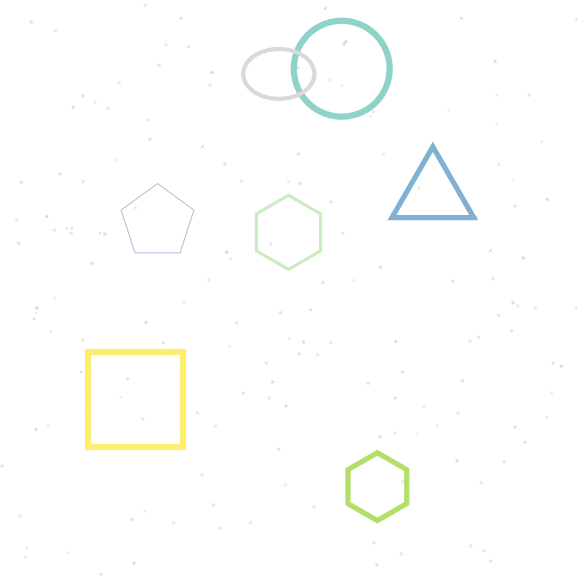[{"shape": "circle", "thickness": 3, "radius": 0.41, "center": [0.592, 0.88]}, {"shape": "pentagon", "thickness": 0.5, "radius": 0.33, "center": [0.273, 0.615]}, {"shape": "triangle", "thickness": 2.5, "radius": 0.41, "center": [0.749, 0.663]}, {"shape": "hexagon", "thickness": 2.5, "radius": 0.29, "center": [0.653, 0.156]}, {"shape": "oval", "thickness": 2, "radius": 0.31, "center": [0.483, 0.871]}, {"shape": "hexagon", "thickness": 1.5, "radius": 0.32, "center": [0.5, 0.597]}, {"shape": "square", "thickness": 3, "radius": 0.41, "center": [0.234, 0.307]}]